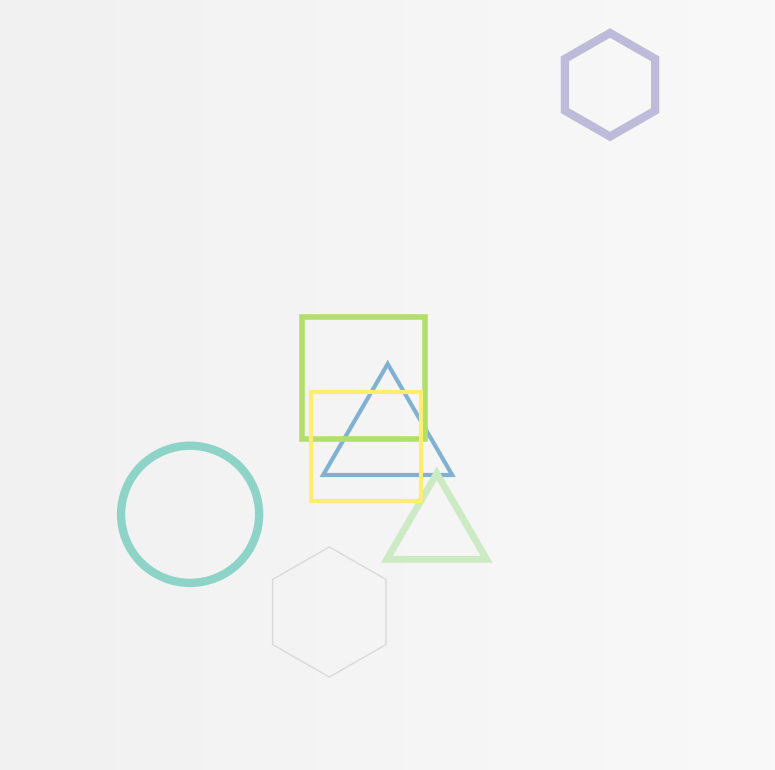[{"shape": "circle", "thickness": 3, "radius": 0.45, "center": [0.245, 0.332]}, {"shape": "hexagon", "thickness": 3, "radius": 0.34, "center": [0.787, 0.89]}, {"shape": "triangle", "thickness": 1.5, "radius": 0.48, "center": [0.5, 0.431]}, {"shape": "square", "thickness": 2, "radius": 0.4, "center": [0.469, 0.509]}, {"shape": "hexagon", "thickness": 0.5, "radius": 0.42, "center": [0.425, 0.205]}, {"shape": "triangle", "thickness": 2.5, "radius": 0.37, "center": [0.564, 0.311]}, {"shape": "square", "thickness": 1.5, "radius": 0.35, "center": [0.473, 0.42]}]